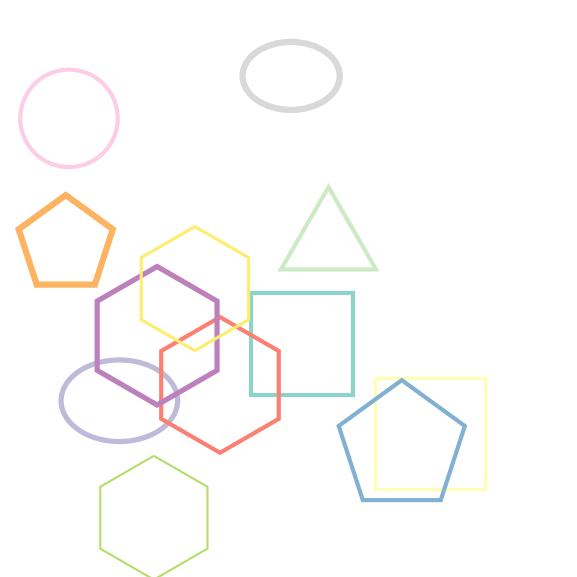[{"shape": "square", "thickness": 2, "radius": 0.44, "center": [0.523, 0.404]}, {"shape": "square", "thickness": 1.5, "radius": 0.48, "center": [0.745, 0.249]}, {"shape": "oval", "thickness": 2.5, "radius": 0.5, "center": [0.207, 0.305]}, {"shape": "hexagon", "thickness": 2, "radius": 0.59, "center": [0.381, 0.333]}, {"shape": "pentagon", "thickness": 2, "radius": 0.57, "center": [0.696, 0.226]}, {"shape": "pentagon", "thickness": 3, "radius": 0.43, "center": [0.114, 0.576]}, {"shape": "hexagon", "thickness": 1, "radius": 0.54, "center": [0.266, 0.103]}, {"shape": "circle", "thickness": 2, "radius": 0.42, "center": [0.119, 0.794]}, {"shape": "oval", "thickness": 3, "radius": 0.42, "center": [0.504, 0.868]}, {"shape": "hexagon", "thickness": 2.5, "radius": 0.6, "center": [0.272, 0.418]}, {"shape": "triangle", "thickness": 2, "radius": 0.48, "center": [0.569, 0.58]}, {"shape": "hexagon", "thickness": 1.5, "radius": 0.54, "center": [0.337, 0.499]}]